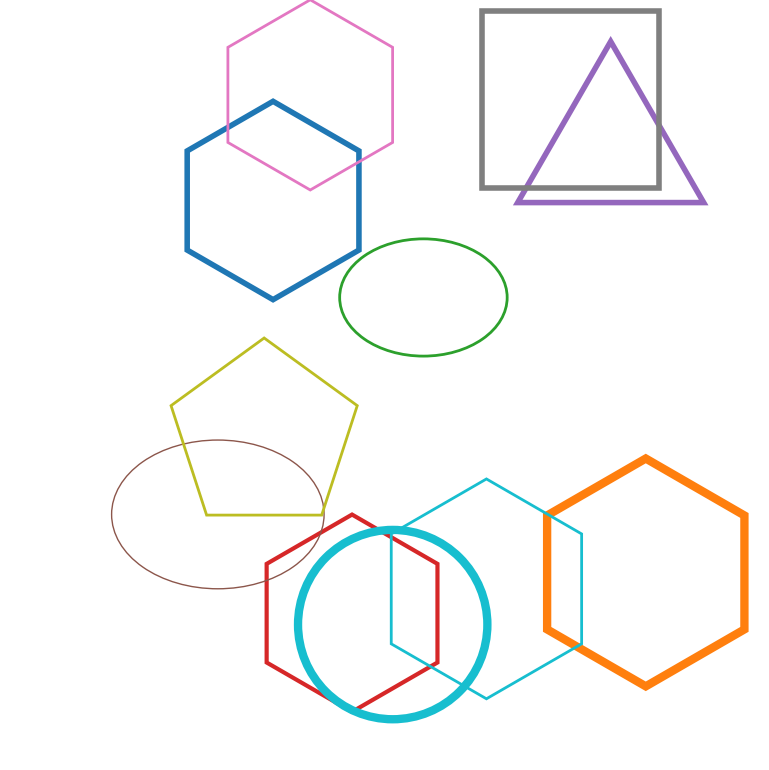[{"shape": "hexagon", "thickness": 2, "radius": 0.64, "center": [0.355, 0.74]}, {"shape": "hexagon", "thickness": 3, "radius": 0.74, "center": [0.839, 0.257]}, {"shape": "oval", "thickness": 1, "radius": 0.54, "center": [0.55, 0.614]}, {"shape": "hexagon", "thickness": 1.5, "radius": 0.64, "center": [0.457, 0.204]}, {"shape": "triangle", "thickness": 2, "radius": 0.7, "center": [0.793, 0.807]}, {"shape": "oval", "thickness": 0.5, "radius": 0.69, "center": [0.283, 0.332]}, {"shape": "hexagon", "thickness": 1, "radius": 0.62, "center": [0.403, 0.877]}, {"shape": "square", "thickness": 2, "radius": 0.57, "center": [0.741, 0.871]}, {"shape": "pentagon", "thickness": 1, "radius": 0.64, "center": [0.343, 0.434]}, {"shape": "circle", "thickness": 3, "radius": 0.61, "center": [0.51, 0.189]}, {"shape": "hexagon", "thickness": 1, "radius": 0.71, "center": [0.632, 0.235]}]